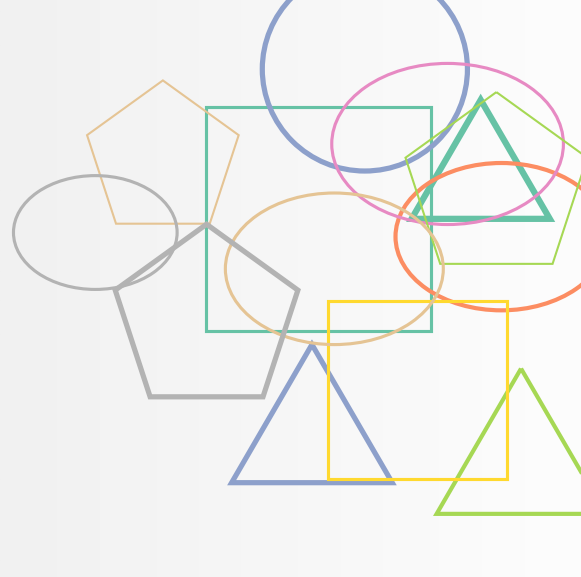[{"shape": "triangle", "thickness": 3, "radius": 0.69, "center": [0.827, 0.689]}, {"shape": "square", "thickness": 1.5, "radius": 0.97, "center": [0.548, 0.62]}, {"shape": "oval", "thickness": 2, "radius": 0.91, "center": [0.863, 0.589]}, {"shape": "circle", "thickness": 2.5, "radius": 0.88, "center": [0.628, 0.879]}, {"shape": "triangle", "thickness": 2.5, "radius": 0.8, "center": [0.537, 0.243]}, {"shape": "oval", "thickness": 1.5, "radius": 1.0, "center": [0.77, 0.75]}, {"shape": "triangle", "thickness": 2, "radius": 0.84, "center": [0.896, 0.193]}, {"shape": "pentagon", "thickness": 1, "radius": 0.82, "center": [0.854, 0.675]}, {"shape": "square", "thickness": 1.5, "radius": 0.77, "center": [0.719, 0.324]}, {"shape": "pentagon", "thickness": 1, "radius": 0.69, "center": [0.28, 0.723]}, {"shape": "oval", "thickness": 1.5, "radius": 0.94, "center": [0.575, 0.534]}, {"shape": "pentagon", "thickness": 2.5, "radius": 0.83, "center": [0.355, 0.446]}, {"shape": "oval", "thickness": 1.5, "radius": 0.7, "center": [0.164, 0.596]}]